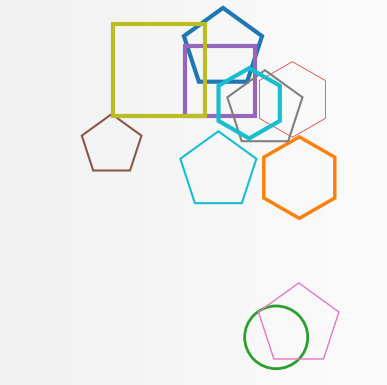[{"shape": "pentagon", "thickness": 3, "radius": 0.53, "center": [0.575, 0.874]}, {"shape": "hexagon", "thickness": 2.5, "radius": 0.53, "center": [0.772, 0.539]}, {"shape": "circle", "thickness": 2, "radius": 0.41, "center": [0.713, 0.124]}, {"shape": "hexagon", "thickness": 0.5, "radius": 0.49, "center": [0.755, 0.742]}, {"shape": "square", "thickness": 3, "radius": 0.45, "center": [0.568, 0.789]}, {"shape": "pentagon", "thickness": 1.5, "radius": 0.4, "center": [0.288, 0.623]}, {"shape": "pentagon", "thickness": 1, "radius": 0.55, "center": [0.771, 0.156]}, {"shape": "pentagon", "thickness": 1.5, "radius": 0.51, "center": [0.684, 0.716]}, {"shape": "square", "thickness": 3, "radius": 0.59, "center": [0.41, 0.818]}, {"shape": "pentagon", "thickness": 1.5, "radius": 0.52, "center": [0.564, 0.556]}, {"shape": "hexagon", "thickness": 3, "radius": 0.46, "center": [0.643, 0.732]}]